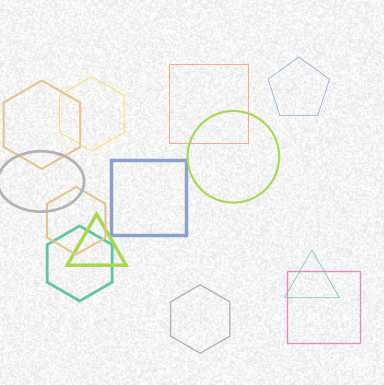[{"shape": "hexagon", "thickness": 2, "radius": 0.49, "center": [0.207, 0.316]}, {"shape": "triangle", "thickness": 0.5, "radius": 0.41, "center": [0.81, 0.268]}, {"shape": "square", "thickness": 0.5, "radius": 0.51, "center": [0.542, 0.732]}, {"shape": "square", "thickness": 2.5, "radius": 0.49, "center": [0.386, 0.487]}, {"shape": "pentagon", "thickness": 0.5, "radius": 0.42, "center": [0.776, 0.768]}, {"shape": "square", "thickness": 1, "radius": 0.47, "center": [0.841, 0.203]}, {"shape": "circle", "thickness": 1.5, "radius": 0.6, "center": [0.606, 0.593]}, {"shape": "triangle", "thickness": 2.5, "radius": 0.44, "center": [0.251, 0.355]}, {"shape": "hexagon", "thickness": 0.5, "radius": 0.48, "center": [0.239, 0.704]}, {"shape": "hexagon", "thickness": 1.5, "radius": 0.57, "center": [0.109, 0.676]}, {"shape": "hexagon", "thickness": 1.5, "radius": 0.44, "center": [0.198, 0.427]}, {"shape": "oval", "thickness": 2, "radius": 0.56, "center": [0.106, 0.529]}, {"shape": "hexagon", "thickness": 1, "radius": 0.44, "center": [0.52, 0.171]}]